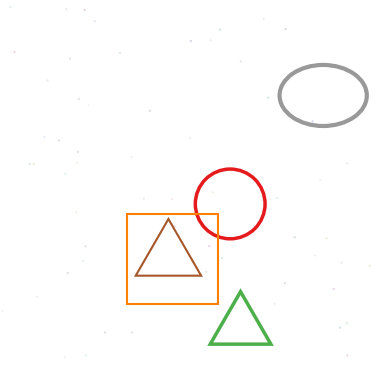[{"shape": "circle", "thickness": 2.5, "radius": 0.45, "center": [0.598, 0.47]}, {"shape": "triangle", "thickness": 2.5, "radius": 0.45, "center": [0.625, 0.152]}, {"shape": "square", "thickness": 1.5, "radius": 0.59, "center": [0.448, 0.327]}, {"shape": "triangle", "thickness": 1.5, "radius": 0.49, "center": [0.437, 0.333]}, {"shape": "oval", "thickness": 3, "radius": 0.57, "center": [0.839, 0.752]}]